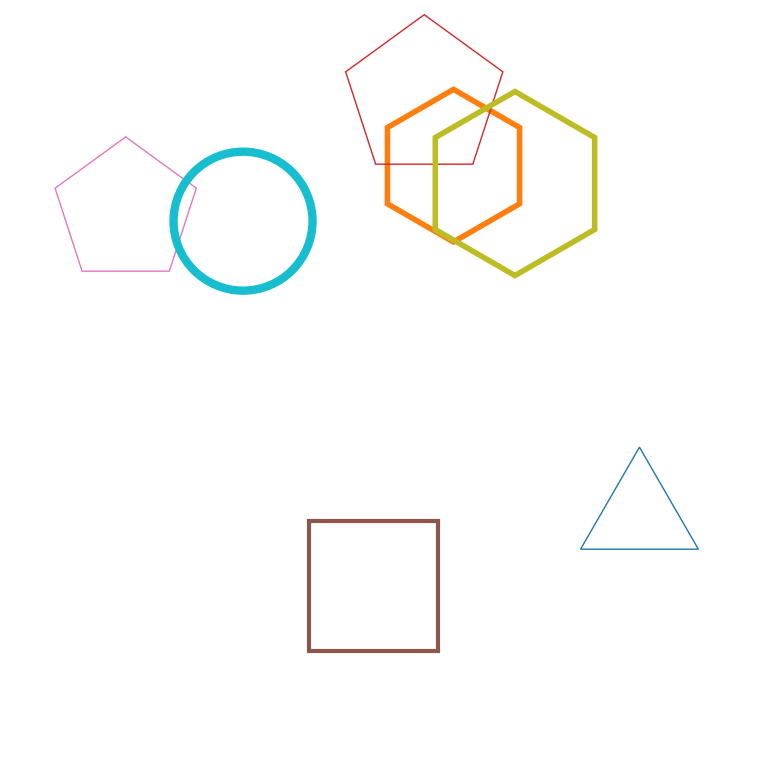[{"shape": "triangle", "thickness": 0.5, "radius": 0.44, "center": [0.83, 0.331]}, {"shape": "hexagon", "thickness": 2, "radius": 0.5, "center": [0.589, 0.785]}, {"shape": "pentagon", "thickness": 0.5, "radius": 0.54, "center": [0.551, 0.874]}, {"shape": "square", "thickness": 1.5, "radius": 0.42, "center": [0.485, 0.239]}, {"shape": "pentagon", "thickness": 0.5, "radius": 0.48, "center": [0.163, 0.726]}, {"shape": "hexagon", "thickness": 2, "radius": 0.6, "center": [0.669, 0.762]}, {"shape": "circle", "thickness": 3, "radius": 0.45, "center": [0.316, 0.713]}]